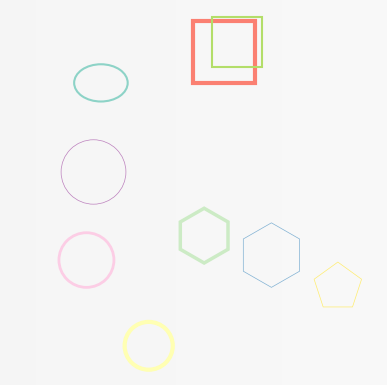[{"shape": "oval", "thickness": 1.5, "radius": 0.35, "center": [0.26, 0.785]}, {"shape": "circle", "thickness": 3, "radius": 0.31, "center": [0.384, 0.102]}, {"shape": "square", "thickness": 3, "radius": 0.4, "center": [0.577, 0.865]}, {"shape": "hexagon", "thickness": 0.5, "radius": 0.42, "center": [0.7, 0.337]}, {"shape": "square", "thickness": 1.5, "radius": 0.33, "center": [0.612, 0.89]}, {"shape": "circle", "thickness": 2, "radius": 0.35, "center": [0.223, 0.325]}, {"shape": "circle", "thickness": 0.5, "radius": 0.42, "center": [0.241, 0.553]}, {"shape": "hexagon", "thickness": 2.5, "radius": 0.36, "center": [0.527, 0.388]}, {"shape": "pentagon", "thickness": 0.5, "radius": 0.32, "center": [0.872, 0.255]}]